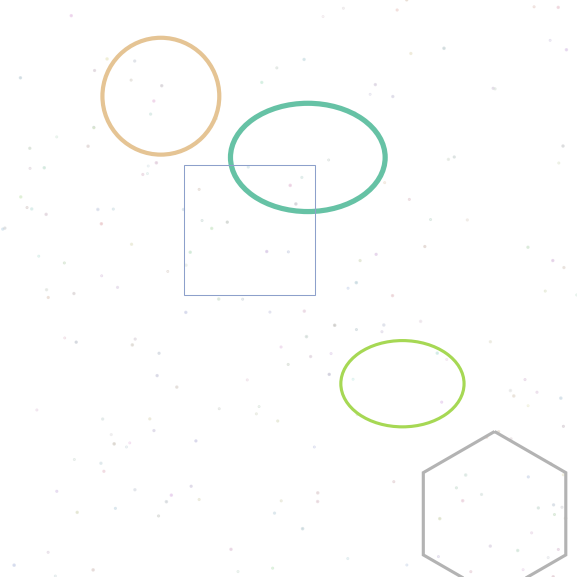[{"shape": "oval", "thickness": 2.5, "radius": 0.67, "center": [0.533, 0.727]}, {"shape": "square", "thickness": 0.5, "radius": 0.57, "center": [0.432, 0.601]}, {"shape": "oval", "thickness": 1.5, "radius": 0.53, "center": [0.697, 0.335]}, {"shape": "circle", "thickness": 2, "radius": 0.51, "center": [0.279, 0.833]}, {"shape": "hexagon", "thickness": 1.5, "radius": 0.71, "center": [0.856, 0.109]}]